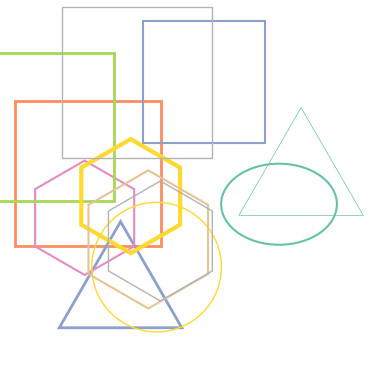[{"shape": "triangle", "thickness": 0.5, "radius": 0.93, "center": [0.782, 0.534]}, {"shape": "oval", "thickness": 1.5, "radius": 0.75, "center": [0.725, 0.47]}, {"shape": "square", "thickness": 2, "radius": 0.95, "center": [0.228, 0.55]}, {"shape": "triangle", "thickness": 2, "radius": 0.92, "center": [0.313, 0.241]}, {"shape": "square", "thickness": 1.5, "radius": 0.79, "center": [0.531, 0.788]}, {"shape": "hexagon", "thickness": 1.5, "radius": 0.74, "center": [0.22, 0.434]}, {"shape": "square", "thickness": 2, "radius": 0.96, "center": [0.105, 0.671]}, {"shape": "hexagon", "thickness": 3, "radius": 0.74, "center": [0.339, 0.491]}, {"shape": "circle", "thickness": 1, "radius": 0.84, "center": [0.407, 0.306]}, {"shape": "hexagon", "thickness": 1.5, "radius": 0.9, "center": [0.385, 0.378]}, {"shape": "hexagon", "thickness": 1, "radius": 0.78, "center": [0.417, 0.374]}, {"shape": "square", "thickness": 1, "radius": 0.98, "center": [0.357, 0.785]}]